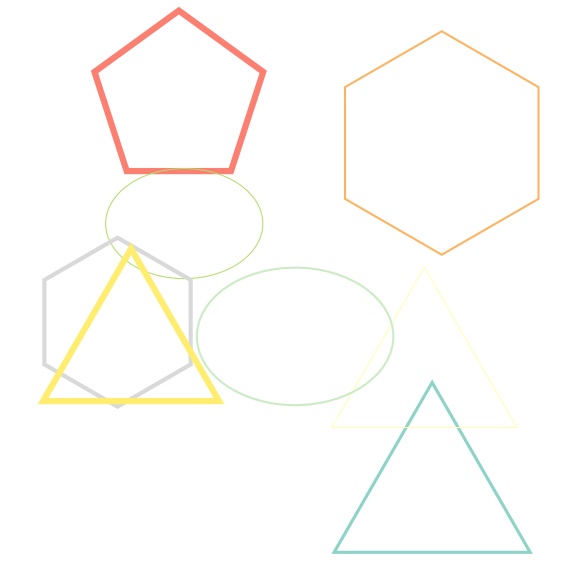[{"shape": "triangle", "thickness": 1.5, "radius": 0.98, "center": [0.748, 0.141]}, {"shape": "triangle", "thickness": 0.5, "radius": 0.93, "center": [0.735, 0.351]}, {"shape": "pentagon", "thickness": 3, "radius": 0.77, "center": [0.31, 0.827]}, {"shape": "hexagon", "thickness": 1, "radius": 0.97, "center": [0.765, 0.752]}, {"shape": "oval", "thickness": 0.5, "radius": 0.68, "center": [0.319, 0.612]}, {"shape": "hexagon", "thickness": 2, "radius": 0.73, "center": [0.204, 0.441]}, {"shape": "oval", "thickness": 1, "radius": 0.85, "center": [0.511, 0.417]}, {"shape": "triangle", "thickness": 3, "radius": 0.88, "center": [0.227, 0.393]}]